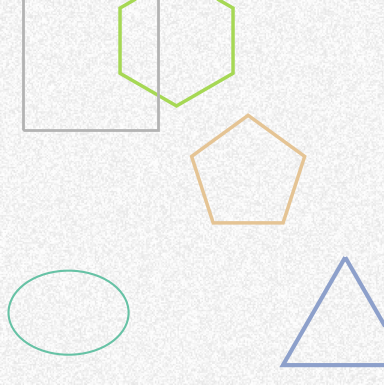[{"shape": "oval", "thickness": 1.5, "radius": 0.78, "center": [0.178, 0.188]}, {"shape": "triangle", "thickness": 3, "radius": 0.93, "center": [0.897, 0.145]}, {"shape": "hexagon", "thickness": 2.5, "radius": 0.85, "center": [0.459, 0.894]}, {"shape": "pentagon", "thickness": 2.5, "radius": 0.77, "center": [0.644, 0.546]}, {"shape": "square", "thickness": 2, "radius": 0.88, "center": [0.235, 0.838]}]